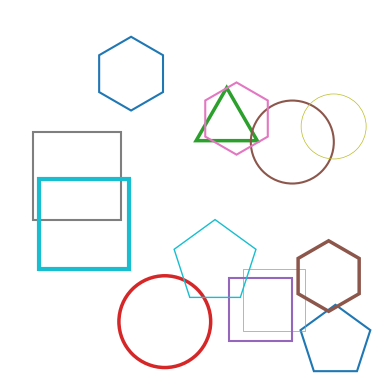[{"shape": "pentagon", "thickness": 1.5, "radius": 0.48, "center": [0.871, 0.113]}, {"shape": "hexagon", "thickness": 1.5, "radius": 0.48, "center": [0.34, 0.809]}, {"shape": "square", "thickness": 0.5, "radius": 0.4, "center": [0.711, 0.221]}, {"shape": "triangle", "thickness": 2.5, "radius": 0.46, "center": [0.589, 0.68]}, {"shape": "circle", "thickness": 2.5, "radius": 0.6, "center": [0.428, 0.165]}, {"shape": "square", "thickness": 1.5, "radius": 0.41, "center": [0.676, 0.197]}, {"shape": "circle", "thickness": 1.5, "radius": 0.54, "center": [0.759, 0.631]}, {"shape": "hexagon", "thickness": 2.5, "radius": 0.46, "center": [0.854, 0.283]}, {"shape": "hexagon", "thickness": 1.5, "radius": 0.47, "center": [0.614, 0.692]}, {"shape": "square", "thickness": 1.5, "radius": 0.57, "center": [0.2, 0.542]}, {"shape": "circle", "thickness": 0.5, "radius": 0.42, "center": [0.867, 0.672]}, {"shape": "square", "thickness": 3, "radius": 0.58, "center": [0.218, 0.418]}, {"shape": "pentagon", "thickness": 1, "radius": 0.56, "center": [0.559, 0.318]}]